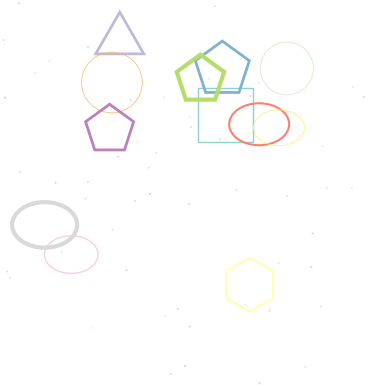[{"shape": "square", "thickness": 1, "radius": 0.35, "center": [0.586, 0.701]}, {"shape": "hexagon", "thickness": 1.5, "radius": 0.35, "center": [0.649, 0.261]}, {"shape": "triangle", "thickness": 2, "radius": 0.36, "center": [0.311, 0.896]}, {"shape": "oval", "thickness": 1.5, "radius": 0.39, "center": [0.673, 0.677]}, {"shape": "pentagon", "thickness": 2, "radius": 0.37, "center": [0.577, 0.82]}, {"shape": "circle", "thickness": 0.5, "radius": 0.39, "center": [0.291, 0.786]}, {"shape": "pentagon", "thickness": 3, "radius": 0.32, "center": [0.521, 0.793]}, {"shape": "oval", "thickness": 1, "radius": 0.35, "center": [0.185, 0.339]}, {"shape": "oval", "thickness": 3, "radius": 0.42, "center": [0.116, 0.416]}, {"shape": "pentagon", "thickness": 2, "radius": 0.33, "center": [0.285, 0.664]}, {"shape": "circle", "thickness": 0.5, "radius": 0.34, "center": [0.745, 0.822]}, {"shape": "oval", "thickness": 0.5, "radius": 0.33, "center": [0.725, 0.668]}]